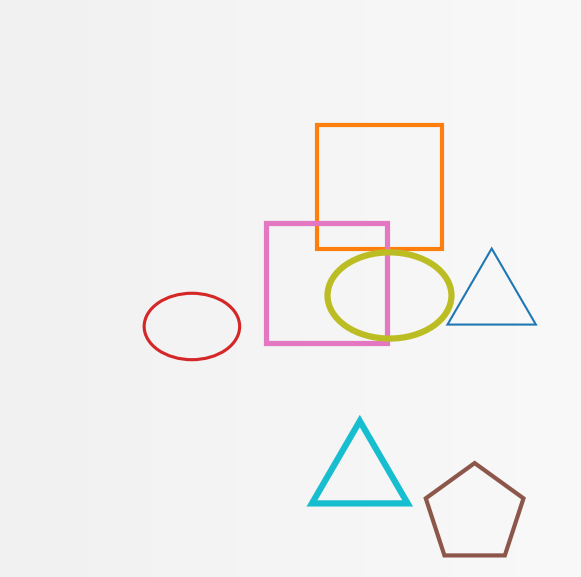[{"shape": "triangle", "thickness": 1, "radius": 0.44, "center": [0.846, 0.481]}, {"shape": "square", "thickness": 2, "radius": 0.54, "center": [0.653, 0.676]}, {"shape": "oval", "thickness": 1.5, "radius": 0.41, "center": [0.33, 0.434]}, {"shape": "pentagon", "thickness": 2, "radius": 0.44, "center": [0.817, 0.109]}, {"shape": "square", "thickness": 2.5, "radius": 0.52, "center": [0.562, 0.509]}, {"shape": "oval", "thickness": 3, "radius": 0.53, "center": [0.67, 0.488]}, {"shape": "triangle", "thickness": 3, "radius": 0.48, "center": [0.619, 0.175]}]